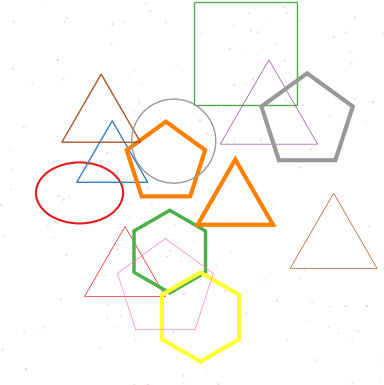[{"shape": "oval", "thickness": 1.5, "radius": 0.57, "center": [0.207, 0.499]}, {"shape": "triangle", "thickness": 0.5, "radius": 0.61, "center": [0.325, 0.291]}, {"shape": "triangle", "thickness": 1, "radius": 0.53, "center": [0.291, 0.58]}, {"shape": "hexagon", "thickness": 2.5, "radius": 0.54, "center": [0.441, 0.346]}, {"shape": "square", "thickness": 1, "radius": 0.67, "center": [0.638, 0.86]}, {"shape": "triangle", "thickness": 0.5, "radius": 0.73, "center": [0.699, 0.699]}, {"shape": "triangle", "thickness": 3, "radius": 0.57, "center": [0.611, 0.473]}, {"shape": "pentagon", "thickness": 3, "radius": 0.54, "center": [0.431, 0.577]}, {"shape": "hexagon", "thickness": 3, "radius": 0.58, "center": [0.521, 0.177]}, {"shape": "triangle", "thickness": 0.5, "radius": 0.65, "center": [0.867, 0.368]}, {"shape": "triangle", "thickness": 1, "radius": 0.59, "center": [0.263, 0.69]}, {"shape": "pentagon", "thickness": 0.5, "radius": 0.65, "center": [0.43, 0.249]}, {"shape": "circle", "thickness": 1, "radius": 0.55, "center": [0.451, 0.633]}, {"shape": "pentagon", "thickness": 3, "radius": 0.62, "center": [0.798, 0.685]}]